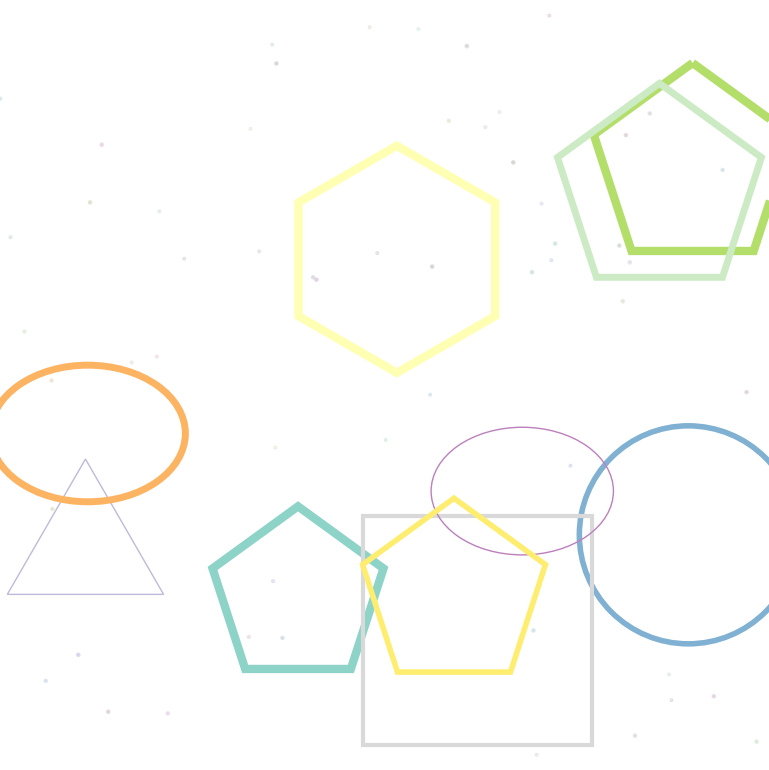[{"shape": "pentagon", "thickness": 3, "radius": 0.58, "center": [0.387, 0.226]}, {"shape": "hexagon", "thickness": 3, "radius": 0.74, "center": [0.515, 0.663]}, {"shape": "triangle", "thickness": 0.5, "radius": 0.59, "center": [0.111, 0.287]}, {"shape": "circle", "thickness": 2, "radius": 0.71, "center": [0.894, 0.305]}, {"shape": "oval", "thickness": 2.5, "radius": 0.63, "center": [0.114, 0.437]}, {"shape": "pentagon", "thickness": 3, "radius": 0.67, "center": [0.9, 0.783]}, {"shape": "square", "thickness": 1.5, "radius": 0.74, "center": [0.62, 0.181]}, {"shape": "oval", "thickness": 0.5, "radius": 0.59, "center": [0.678, 0.362]}, {"shape": "pentagon", "thickness": 2.5, "radius": 0.7, "center": [0.856, 0.753]}, {"shape": "pentagon", "thickness": 2, "radius": 0.62, "center": [0.59, 0.228]}]